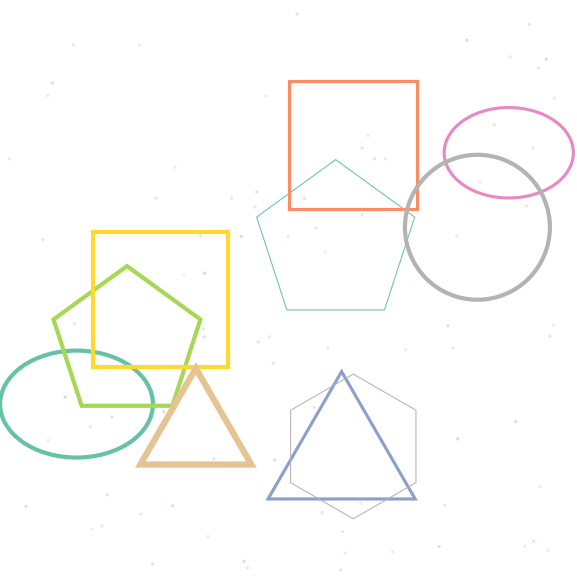[{"shape": "pentagon", "thickness": 0.5, "radius": 0.72, "center": [0.581, 0.579]}, {"shape": "oval", "thickness": 2, "radius": 0.66, "center": [0.133, 0.299]}, {"shape": "square", "thickness": 1.5, "radius": 0.55, "center": [0.612, 0.748]}, {"shape": "triangle", "thickness": 1.5, "radius": 0.74, "center": [0.592, 0.209]}, {"shape": "oval", "thickness": 1.5, "radius": 0.56, "center": [0.881, 0.735]}, {"shape": "pentagon", "thickness": 2, "radius": 0.67, "center": [0.22, 0.405]}, {"shape": "square", "thickness": 2, "radius": 0.58, "center": [0.279, 0.48]}, {"shape": "triangle", "thickness": 3, "radius": 0.56, "center": [0.339, 0.25]}, {"shape": "hexagon", "thickness": 0.5, "radius": 0.63, "center": [0.612, 0.226]}, {"shape": "circle", "thickness": 2, "radius": 0.63, "center": [0.827, 0.606]}]